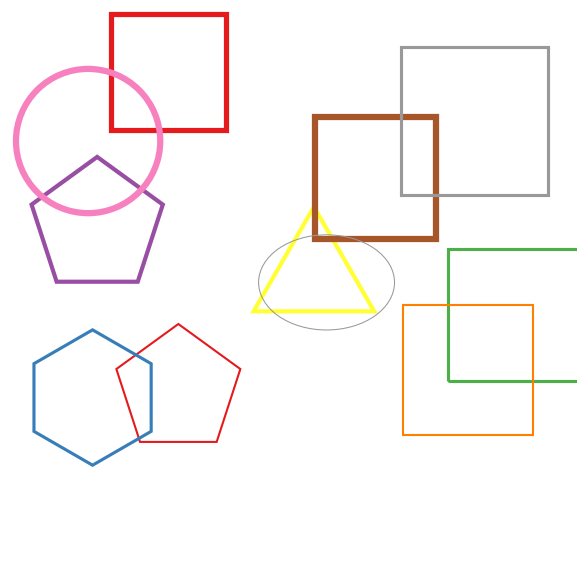[{"shape": "square", "thickness": 2.5, "radius": 0.5, "center": [0.292, 0.874]}, {"shape": "pentagon", "thickness": 1, "radius": 0.56, "center": [0.309, 0.325]}, {"shape": "hexagon", "thickness": 1.5, "radius": 0.59, "center": [0.16, 0.311]}, {"shape": "square", "thickness": 1.5, "radius": 0.57, "center": [0.891, 0.454]}, {"shape": "pentagon", "thickness": 2, "radius": 0.6, "center": [0.168, 0.608]}, {"shape": "square", "thickness": 1, "radius": 0.56, "center": [0.81, 0.358]}, {"shape": "triangle", "thickness": 2, "radius": 0.6, "center": [0.544, 0.52]}, {"shape": "square", "thickness": 3, "radius": 0.52, "center": [0.65, 0.691]}, {"shape": "circle", "thickness": 3, "radius": 0.62, "center": [0.153, 0.755]}, {"shape": "oval", "thickness": 0.5, "radius": 0.59, "center": [0.565, 0.51]}, {"shape": "square", "thickness": 1.5, "radius": 0.64, "center": [0.821, 0.789]}]